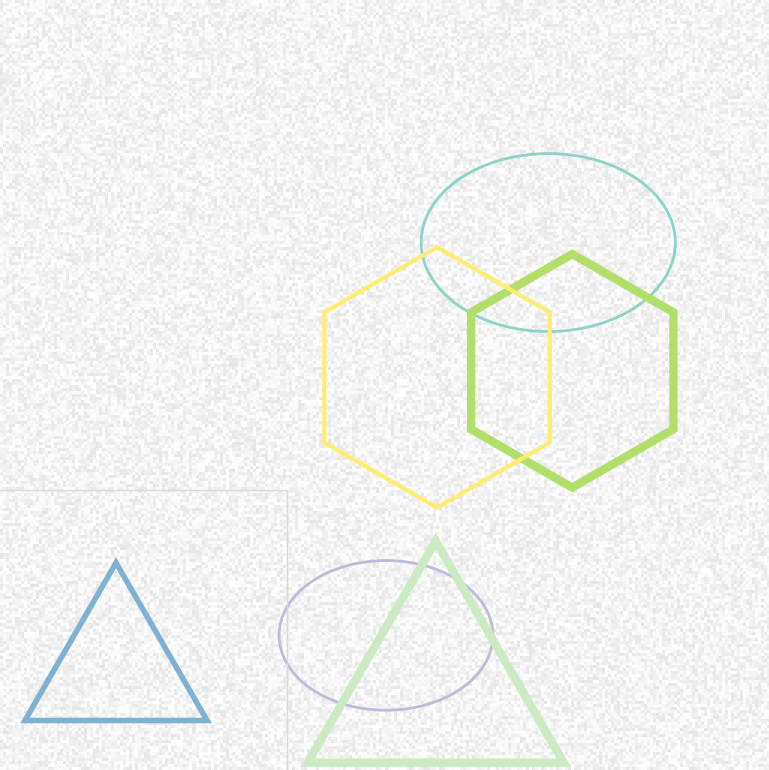[{"shape": "oval", "thickness": 1, "radius": 0.83, "center": [0.712, 0.685]}, {"shape": "oval", "thickness": 1, "radius": 0.69, "center": [0.501, 0.175]}, {"shape": "triangle", "thickness": 2, "radius": 0.68, "center": [0.151, 0.133]}, {"shape": "hexagon", "thickness": 3, "radius": 0.76, "center": [0.743, 0.518]}, {"shape": "square", "thickness": 0.5, "radius": 0.95, "center": [0.182, 0.173]}, {"shape": "triangle", "thickness": 3, "radius": 0.96, "center": [0.566, 0.105]}, {"shape": "hexagon", "thickness": 1.5, "radius": 0.85, "center": [0.568, 0.51]}]